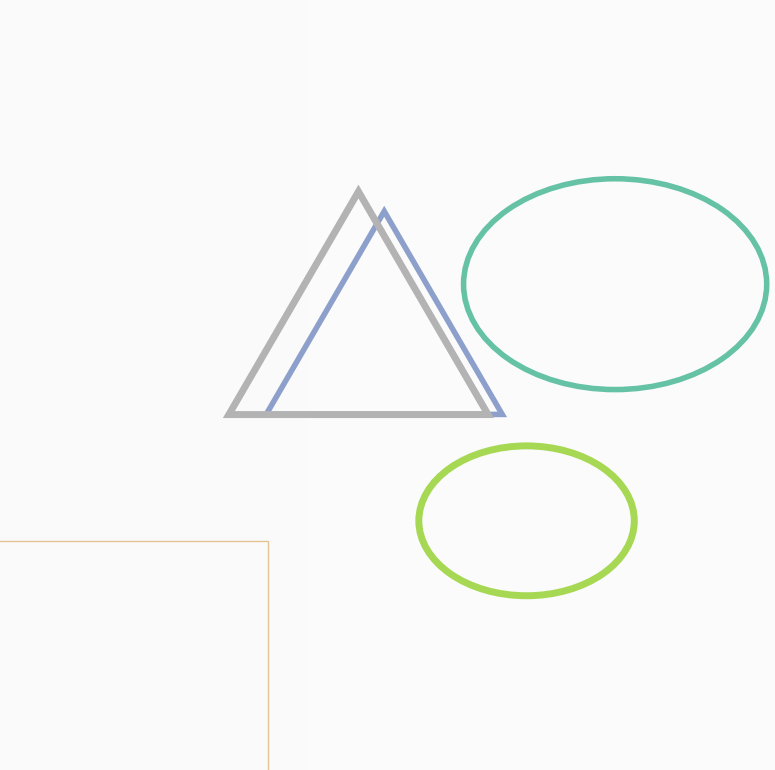[{"shape": "oval", "thickness": 2, "radius": 0.98, "center": [0.794, 0.631]}, {"shape": "triangle", "thickness": 2, "radius": 0.88, "center": [0.496, 0.55]}, {"shape": "oval", "thickness": 2.5, "radius": 0.7, "center": [0.679, 0.324]}, {"shape": "square", "thickness": 0.5, "radius": 0.89, "center": [0.167, 0.119]}, {"shape": "triangle", "thickness": 2.5, "radius": 0.97, "center": [0.463, 0.558]}]